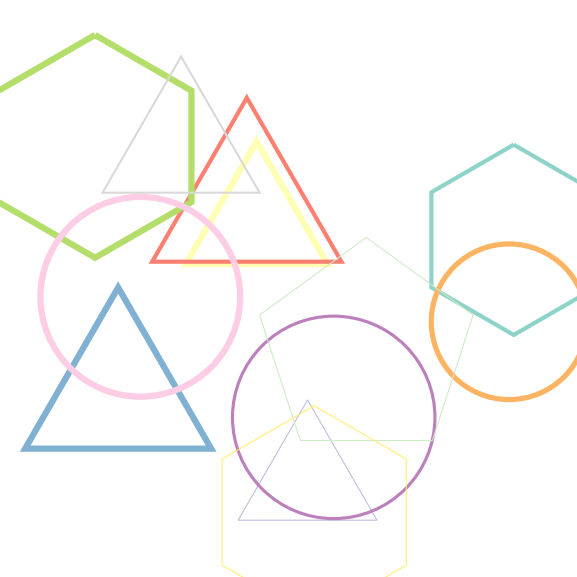[{"shape": "hexagon", "thickness": 2, "radius": 0.82, "center": [0.89, 0.584]}, {"shape": "triangle", "thickness": 3, "radius": 0.71, "center": [0.444, 0.613]}, {"shape": "triangle", "thickness": 0.5, "radius": 0.69, "center": [0.533, 0.168]}, {"shape": "triangle", "thickness": 2, "radius": 0.95, "center": [0.427, 0.641]}, {"shape": "triangle", "thickness": 3, "radius": 0.93, "center": [0.205, 0.315]}, {"shape": "circle", "thickness": 2.5, "radius": 0.67, "center": [0.882, 0.442]}, {"shape": "hexagon", "thickness": 3, "radius": 0.96, "center": [0.165, 0.746]}, {"shape": "circle", "thickness": 3, "radius": 0.86, "center": [0.243, 0.485]}, {"shape": "triangle", "thickness": 1, "radius": 0.79, "center": [0.314, 0.744]}, {"shape": "circle", "thickness": 1.5, "radius": 0.88, "center": [0.578, 0.276]}, {"shape": "pentagon", "thickness": 0.5, "radius": 0.97, "center": [0.634, 0.394]}, {"shape": "hexagon", "thickness": 0.5, "radius": 0.92, "center": [0.544, 0.112]}]